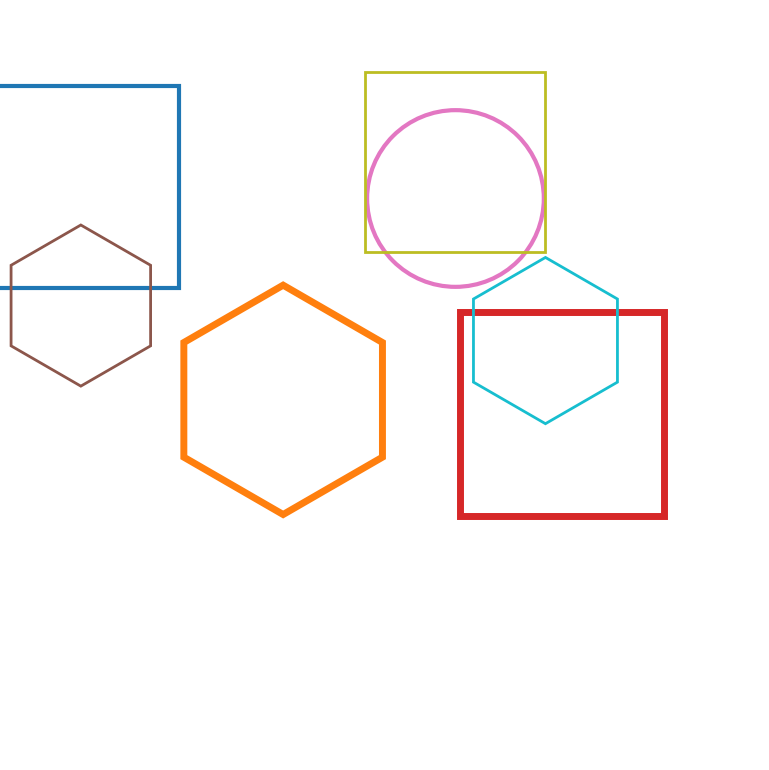[{"shape": "square", "thickness": 1.5, "radius": 0.65, "center": [0.101, 0.757]}, {"shape": "hexagon", "thickness": 2.5, "radius": 0.74, "center": [0.368, 0.481]}, {"shape": "square", "thickness": 2.5, "radius": 0.66, "center": [0.73, 0.463]}, {"shape": "hexagon", "thickness": 1, "radius": 0.52, "center": [0.105, 0.603]}, {"shape": "circle", "thickness": 1.5, "radius": 0.57, "center": [0.592, 0.742]}, {"shape": "square", "thickness": 1, "radius": 0.58, "center": [0.591, 0.79]}, {"shape": "hexagon", "thickness": 1, "radius": 0.54, "center": [0.708, 0.558]}]